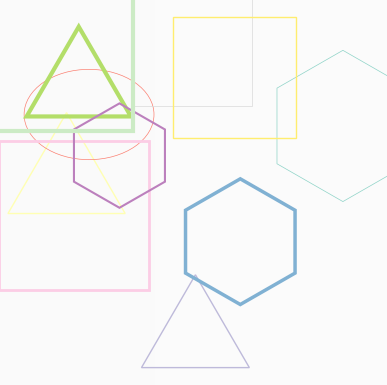[{"shape": "hexagon", "thickness": 0.5, "radius": 0.98, "center": [0.885, 0.673]}, {"shape": "triangle", "thickness": 1, "radius": 0.87, "center": [0.172, 0.533]}, {"shape": "triangle", "thickness": 1, "radius": 0.8, "center": [0.504, 0.126]}, {"shape": "oval", "thickness": 0.5, "radius": 0.84, "center": [0.23, 0.703]}, {"shape": "hexagon", "thickness": 2.5, "radius": 0.82, "center": [0.62, 0.372]}, {"shape": "triangle", "thickness": 3, "radius": 0.78, "center": [0.203, 0.775]}, {"shape": "square", "thickness": 2, "radius": 0.97, "center": [0.191, 0.44]}, {"shape": "square", "thickness": 0.5, "radius": 0.77, "center": [0.496, 0.879]}, {"shape": "hexagon", "thickness": 1.5, "radius": 0.68, "center": [0.308, 0.596]}, {"shape": "square", "thickness": 3, "radius": 0.94, "center": [0.155, 0.848]}, {"shape": "square", "thickness": 1, "radius": 0.79, "center": [0.605, 0.799]}]